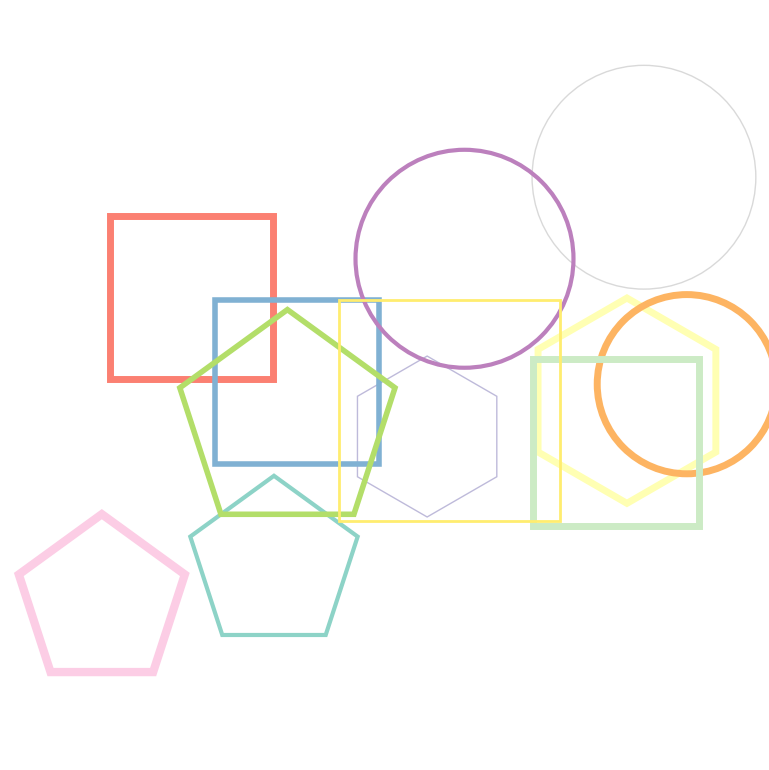[{"shape": "pentagon", "thickness": 1.5, "radius": 0.57, "center": [0.356, 0.268]}, {"shape": "hexagon", "thickness": 2.5, "radius": 0.67, "center": [0.814, 0.48]}, {"shape": "hexagon", "thickness": 0.5, "radius": 0.52, "center": [0.555, 0.433]}, {"shape": "square", "thickness": 2.5, "radius": 0.53, "center": [0.249, 0.613]}, {"shape": "square", "thickness": 2, "radius": 0.53, "center": [0.385, 0.504]}, {"shape": "circle", "thickness": 2.5, "radius": 0.58, "center": [0.892, 0.501]}, {"shape": "pentagon", "thickness": 2, "radius": 0.73, "center": [0.373, 0.451]}, {"shape": "pentagon", "thickness": 3, "radius": 0.57, "center": [0.132, 0.219]}, {"shape": "circle", "thickness": 0.5, "radius": 0.73, "center": [0.836, 0.77]}, {"shape": "circle", "thickness": 1.5, "radius": 0.71, "center": [0.603, 0.664]}, {"shape": "square", "thickness": 2.5, "radius": 0.54, "center": [0.8, 0.425]}, {"shape": "square", "thickness": 1, "radius": 0.72, "center": [0.584, 0.467]}]